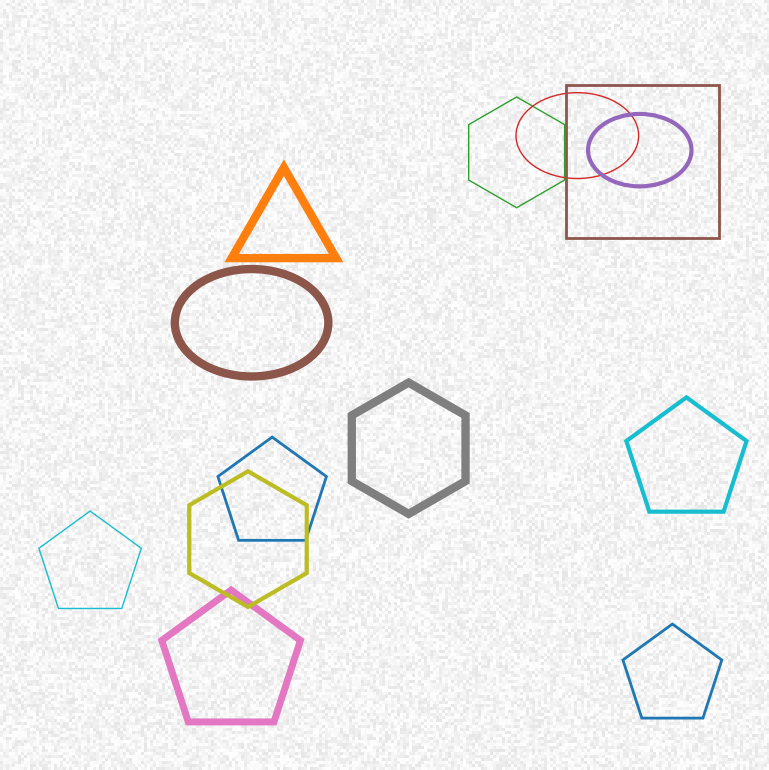[{"shape": "pentagon", "thickness": 1, "radius": 0.37, "center": [0.353, 0.358]}, {"shape": "pentagon", "thickness": 1, "radius": 0.34, "center": [0.873, 0.122]}, {"shape": "triangle", "thickness": 3, "radius": 0.39, "center": [0.369, 0.704]}, {"shape": "hexagon", "thickness": 0.5, "radius": 0.36, "center": [0.671, 0.802]}, {"shape": "oval", "thickness": 0.5, "radius": 0.4, "center": [0.75, 0.824]}, {"shape": "oval", "thickness": 1.5, "radius": 0.34, "center": [0.831, 0.805]}, {"shape": "square", "thickness": 1, "radius": 0.5, "center": [0.834, 0.79]}, {"shape": "oval", "thickness": 3, "radius": 0.5, "center": [0.327, 0.581]}, {"shape": "pentagon", "thickness": 2.5, "radius": 0.47, "center": [0.3, 0.139]}, {"shape": "hexagon", "thickness": 3, "radius": 0.43, "center": [0.531, 0.418]}, {"shape": "hexagon", "thickness": 1.5, "radius": 0.44, "center": [0.322, 0.3]}, {"shape": "pentagon", "thickness": 0.5, "radius": 0.35, "center": [0.117, 0.266]}, {"shape": "pentagon", "thickness": 1.5, "radius": 0.41, "center": [0.891, 0.402]}]